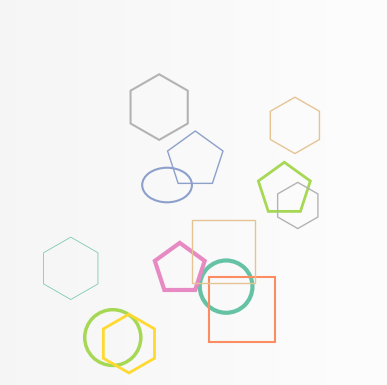[{"shape": "circle", "thickness": 3, "radius": 0.34, "center": [0.584, 0.255]}, {"shape": "hexagon", "thickness": 0.5, "radius": 0.4, "center": [0.183, 0.303]}, {"shape": "square", "thickness": 1.5, "radius": 0.42, "center": [0.625, 0.196]}, {"shape": "oval", "thickness": 1.5, "radius": 0.32, "center": [0.431, 0.519]}, {"shape": "pentagon", "thickness": 1, "radius": 0.38, "center": [0.504, 0.585]}, {"shape": "pentagon", "thickness": 3, "radius": 0.34, "center": [0.464, 0.302]}, {"shape": "pentagon", "thickness": 2, "radius": 0.35, "center": [0.734, 0.508]}, {"shape": "circle", "thickness": 2.5, "radius": 0.36, "center": [0.291, 0.123]}, {"shape": "hexagon", "thickness": 2, "radius": 0.38, "center": [0.333, 0.108]}, {"shape": "square", "thickness": 1, "radius": 0.41, "center": [0.576, 0.347]}, {"shape": "hexagon", "thickness": 1, "radius": 0.37, "center": [0.761, 0.674]}, {"shape": "hexagon", "thickness": 1.5, "radius": 0.43, "center": [0.411, 0.722]}, {"shape": "hexagon", "thickness": 1, "radius": 0.3, "center": [0.768, 0.466]}]